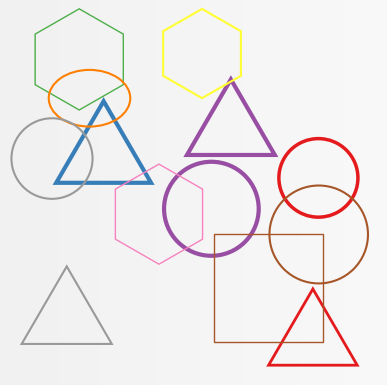[{"shape": "circle", "thickness": 2.5, "radius": 0.51, "center": [0.822, 0.538]}, {"shape": "triangle", "thickness": 2, "radius": 0.66, "center": [0.807, 0.117]}, {"shape": "triangle", "thickness": 3, "radius": 0.71, "center": [0.267, 0.596]}, {"shape": "hexagon", "thickness": 1, "radius": 0.66, "center": [0.204, 0.846]}, {"shape": "triangle", "thickness": 3, "radius": 0.65, "center": [0.596, 0.663]}, {"shape": "circle", "thickness": 3, "radius": 0.61, "center": [0.546, 0.458]}, {"shape": "oval", "thickness": 1.5, "radius": 0.53, "center": [0.231, 0.745]}, {"shape": "hexagon", "thickness": 1.5, "radius": 0.58, "center": [0.521, 0.861]}, {"shape": "square", "thickness": 1, "radius": 0.71, "center": [0.693, 0.252]}, {"shape": "circle", "thickness": 1.5, "radius": 0.64, "center": [0.822, 0.391]}, {"shape": "hexagon", "thickness": 1, "radius": 0.65, "center": [0.41, 0.444]}, {"shape": "triangle", "thickness": 1.5, "radius": 0.67, "center": [0.172, 0.174]}, {"shape": "circle", "thickness": 1.5, "radius": 0.52, "center": [0.134, 0.588]}]